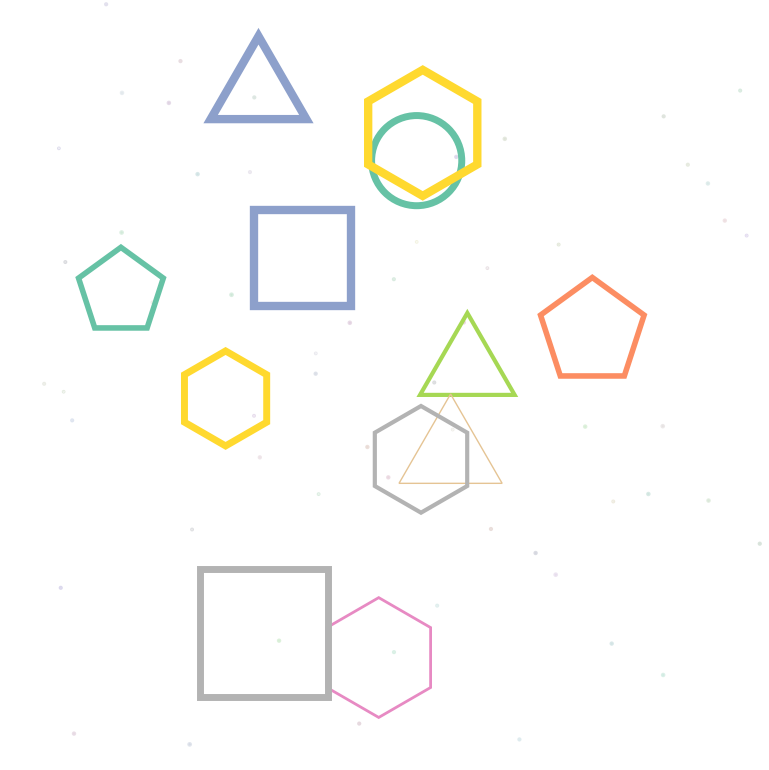[{"shape": "circle", "thickness": 2.5, "radius": 0.29, "center": [0.541, 0.791]}, {"shape": "pentagon", "thickness": 2, "radius": 0.29, "center": [0.157, 0.621]}, {"shape": "pentagon", "thickness": 2, "radius": 0.35, "center": [0.769, 0.569]}, {"shape": "triangle", "thickness": 3, "radius": 0.36, "center": [0.336, 0.881]}, {"shape": "square", "thickness": 3, "radius": 0.31, "center": [0.393, 0.665]}, {"shape": "hexagon", "thickness": 1, "radius": 0.39, "center": [0.492, 0.146]}, {"shape": "triangle", "thickness": 1.5, "radius": 0.35, "center": [0.607, 0.523]}, {"shape": "hexagon", "thickness": 2.5, "radius": 0.31, "center": [0.293, 0.483]}, {"shape": "hexagon", "thickness": 3, "radius": 0.41, "center": [0.549, 0.827]}, {"shape": "triangle", "thickness": 0.5, "radius": 0.39, "center": [0.585, 0.411]}, {"shape": "hexagon", "thickness": 1.5, "radius": 0.35, "center": [0.547, 0.403]}, {"shape": "square", "thickness": 2.5, "radius": 0.42, "center": [0.343, 0.178]}]